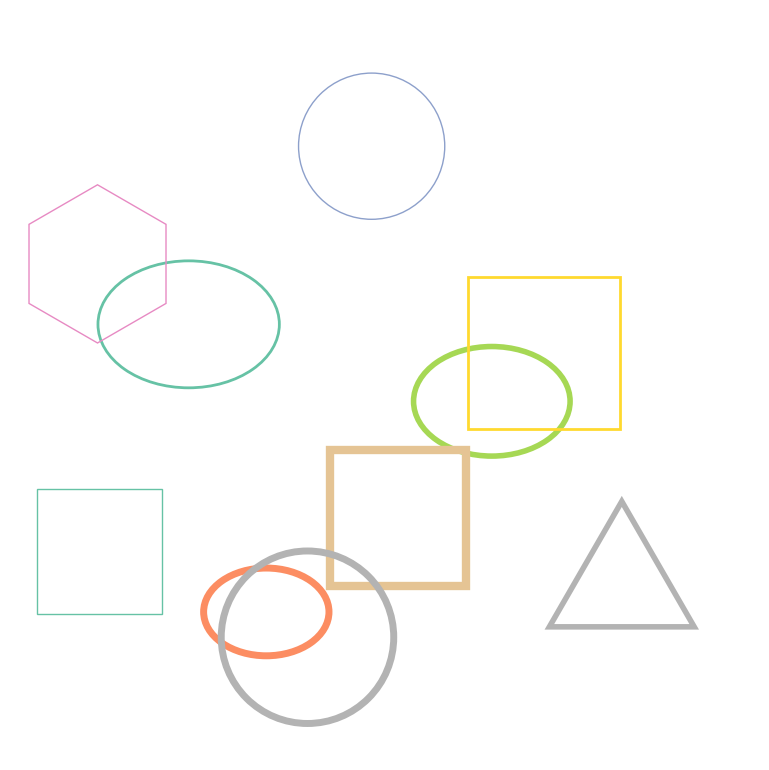[{"shape": "oval", "thickness": 1, "radius": 0.59, "center": [0.245, 0.579]}, {"shape": "square", "thickness": 0.5, "radius": 0.41, "center": [0.129, 0.284]}, {"shape": "oval", "thickness": 2.5, "radius": 0.41, "center": [0.346, 0.205]}, {"shape": "circle", "thickness": 0.5, "radius": 0.47, "center": [0.483, 0.81]}, {"shape": "hexagon", "thickness": 0.5, "radius": 0.51, "center": [0.127, 0.657]}, {"shape": "oval", "thickness": 2, "radius": 0.51, "center": [0.639, 0.479]}, {"shape": "square", "thickness": 1, "radius": 0.49, "center": [0.707, 0.542]}, {"shape": "square", "thickness": 3, "radius": 0.44, "center": [0.516, 0.327]}, {"shape": "triangle", "thickness": 2, "radius": 0.54, "center": [0.808, 0.24]}, {"shape": "circle", "thickness": 2.5, "radius": 0.56, "center": [0.399, 0.172]}]